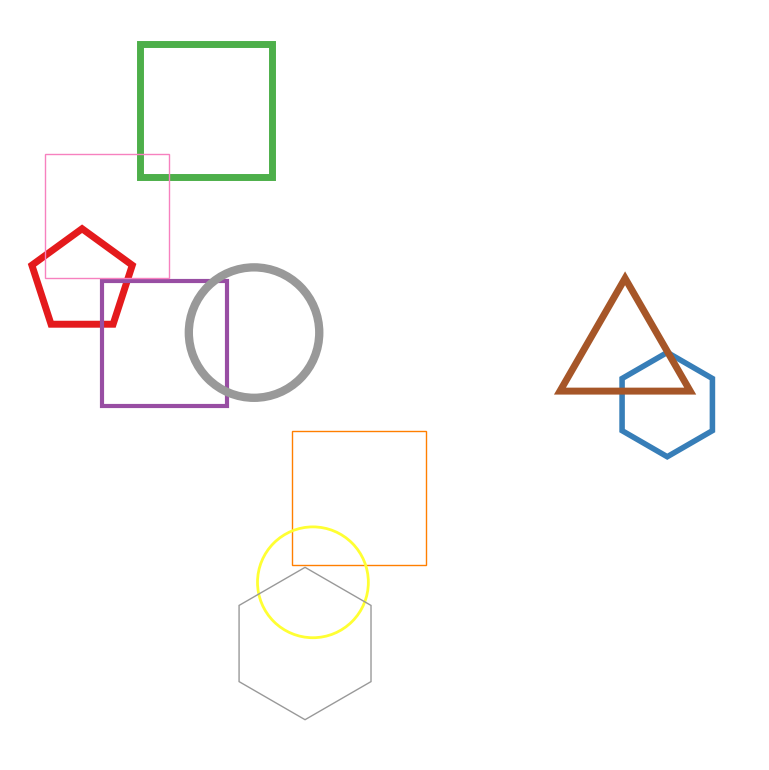[{"shape": "pentagon", "thickness": 2.5, "radius": 0.34, "center": [0.107, 0.634]}, {"shape": "hexagon", "thickness": 2, "radius": 0.34, "center": [0.867, 0.475]}, {"shape": "square", "thickness": 2.5, "radius": 0.43, "center": [0.267, 0.856]}, {"shape": "square", "thickness": 1.5, "radius": 0.41, "center": [0.213, 0.553]}, {"shape": "square", "thickness": 0.5, "radius": 0.43, "center": [0.466, 0.353]}, {"shape": "circle", "thickness": 1, "radius": 0.36, "center": [0.406, 0.244]}, {"shape": "triangle", "thickness": 2.5, "radius": 0.49, "center": [0.812, 0.541]}, {"shape": "square", "thickness": 0.5, "radius": 0.4, "center": [0.139, 0.72]}, {"shape": "circle", "thickness": 3, "radius": 0.42, "center": [0.33, 0.568]}, {"shape": "hexagon", "thickness": 0.5, "radius": 0.49, "center": [0.396, 0.164]}]